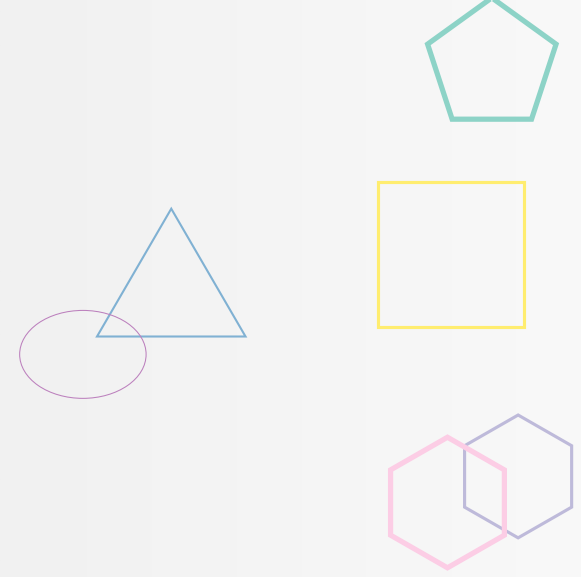[{"shape": "pentagon", "thickness": 2.5, "radius": 0.58, "center": [0.846, 0.887]}, {"shape": "hexagon", "thickness": 1.5, "radius": 0.53, "center": [0.891, 0.174]}, {"shape": "triangle", "thickness": 1, "radius": 0.74, "center": [0.295, 0.49]}, {"shape": "hexagon", "thickness": 2.5, "radius": 0.57, "center": [0.77, 0.129]}, {"shape": "oval", "thickness": 0.5, "radius": 0.54, "center": [0.143, 0.385]}, {"shape": "square", "thickness": 1.5, "radius": 0.63, "center": [0.776, 0.559]}]